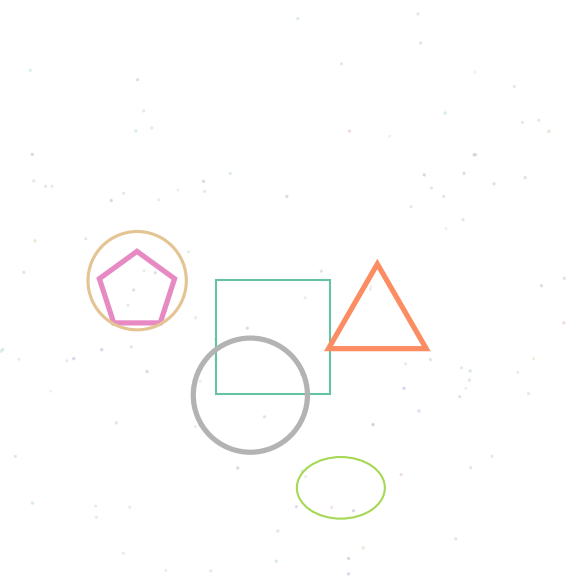[{"shape": "square", "thickness": 1, "radius": 0.49, "center": [0.473, 0.415]}, {"shape": "triangle", "thickness": 2.5, "radius": 0.49, "center": [0.653, 0.444]}, {"shape": "pentagon", "thickness": 2.5, "radius": 0.34, "center": [0.237, 0.495]}, {"shape": "oval", "thickness": 1, "radius": 0.38, "center": [0.59, 0.154]}, {"shape": "circle", "thickness": 1.5, "radius": 0.43, "center": [0.237, 0.513]}, {"shape": "circle", "thickness": 2.5, "radius": 0.49, "center": [0.434, 0.315]}]